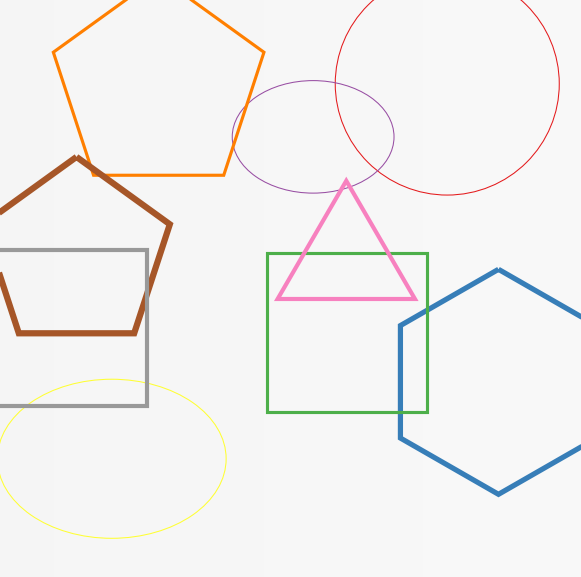[{"shape": "circle", "thickness": 0.5, "radius": 0.96, "center": [0.769, 0.854]}, {"shape": "hexagon", "thickness": 2.5, "radius": 0.97, "center": [0.858, 0.338]}, {"shape": "square", "thickness": 1.5, "radius": 0.69, "center": [0.597, 0.423]}, {"shape": "oval", "thickness": 0.5, "radius": 0.7, "center": [0.539, 0.762]}, {"shape": "pentagon", "thickness": 1.5, "radius": 0.95, "center": [0.273, 0.85]}, {"shape": "oval", "thickness": 0.5, "radius": 0.98, "center": [0.192, 0.205]}, {"shape": "pentagon", "thickness": 3, "radius": 0.84, "center": [0.132, 0.559]}, {"shape": "triangle", "thickness": 2, "radius": 0.68, "center": [0.596, 0.55]}, {"shape": "square", "thickness": 2, "radius": 0.67, "center": [0.118, 0.431]}]